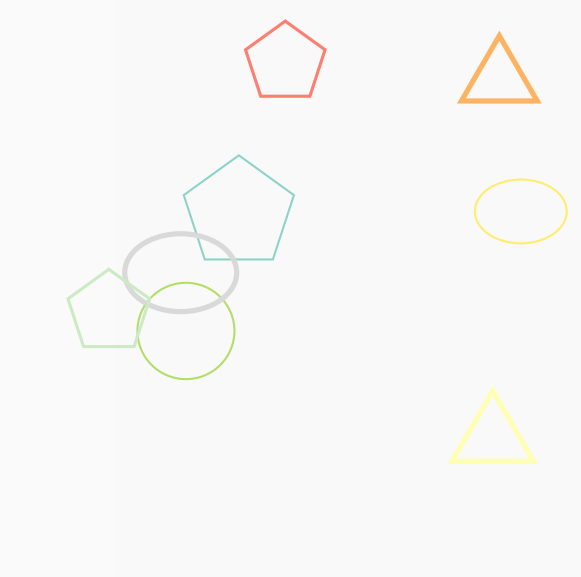[{"shape": "pentagon", "thickness": 1, "radius": 0.5, "center": [0.411, 0.63]}, {"shape": "triangle", "thickness": 2.5, "radius": 0.41, "center": [0.848, 0.241]}, {"shape": "pentagon", "thickness": 1.5, "radius": 0.36, "center": [0.491, 0.891]}, {"shape": "triangle", "thickness": 2.5, "radius": 0.38, "center": [0.859, 0.862]}, {"shape": "circle", "thickness": 1, "radius": 0.42, "center": [0.32, 0.426]}, {"shape": "oval", "thickness": 2.5, "radius": 0.48, "center": [0.311, 0.527]}, {"shape": "pentagon", "thickness": 1.5, "radius": 0.37, "center": [0.187, 0.459]}, {"shape": "oval", "thickness": 1, "radius": 0.39, "center": [0.896, 0.633]}]